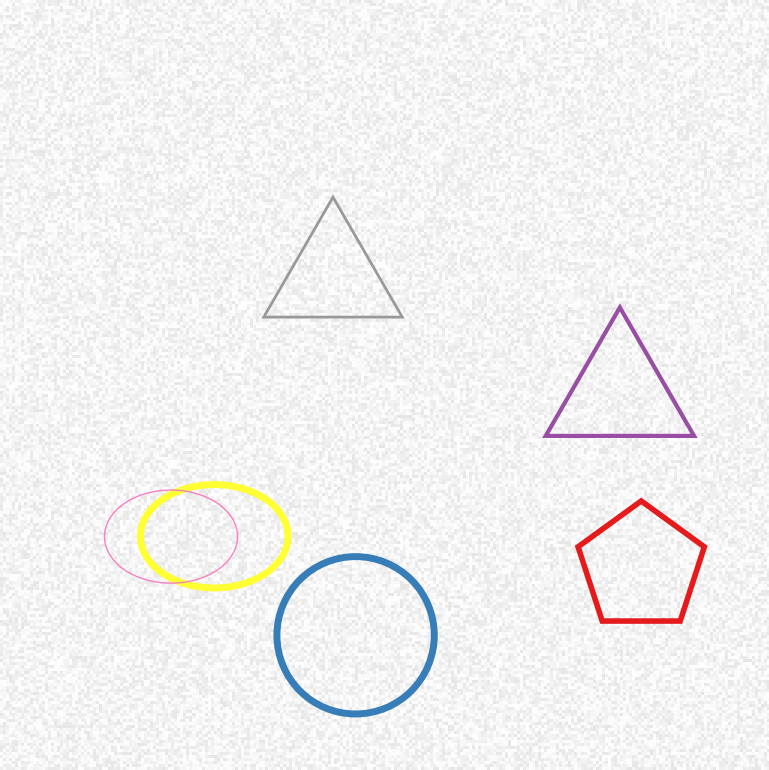[{"shape": "pentagon", "thickness": 2, "radius": 0.43, "center": [0.833, 0.263]}, {"shape": "circle", "thickness": 2.5, "radius": 0.51, "center": [0.462, 0.175]}, {"shape": "triangle", "thickness": 1.5, "radius": 0.56, "center": [0.805, 0.49]}, {"shape": "oval", "thickness": 2.5, "radius": 0.48, "center": [0.278, 0.304]}, {"shape": "oval", "thickness": 0.5, "radius": 0.43, "center": [0.222, 0.303]}, {"shape": "triangle", "thickness": 1, "radius": 0.52, "center": [0.432, 0.64]}]